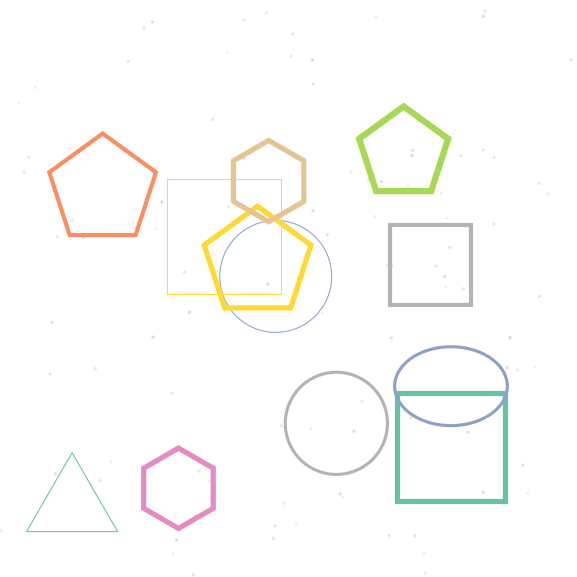[{"shape": "square", "thickness": 2.5, "radius": 0.47, "center": [0.781, 0.225]}, {"shape": "triangle", "thickness": 0.5, "radius": 0.46, "center": [0.125, 0.124]}, {"shape": "pentagon", "thickness": 2, "radius": 0.49, "center": [0.178, 0.671]}, {"shape": "circle", "thickness": 0.5, "radius": 0.48, "center": [0.477, 0.52]}, {"shape": "oval", "thickness": 1.5, "radius": 0.49, "center": [0.781, 0.33]}, {"shape": "hexagon", "thickness": 2.5, "radius": 0.35, "center": [0.309, 0.154]}, {"shape": "pentagon", "thickness": 3, "radius": 0.41, "center": [0.699, 0.734]}, {"shape": "square", "thickness": 0.5, "radius": 0.5, "center": [0.388, 0.59]}, {"shape": "pentagon", "thickness": 2.5, "radius": 0.49, "center": [0.446, 0.545]}, {"shape": "hexagon", "thickness": 2.5, "radius": 0.35, "center": [0.465, 0.686]}, {"shape": "circle", "thickness": 1.5, "radius": 0.44, "center": [0.582, 0.266]}, {"shape": "square", "thickness": 2, "radius": 0.35, "center": [0.745, 0.54]}]